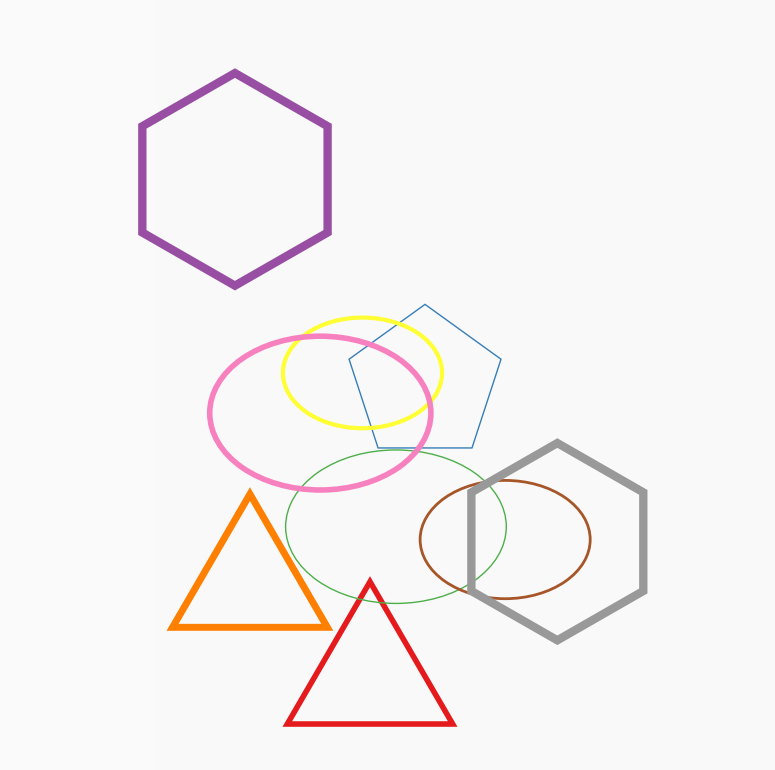[{"shape": "triangle", "thickness": 2, "radius": 0.62, "center": [0.477, 0.121]}, {"shape": "pentagon", "thickness": 0.5, "radius": 0.52, "center": [0.548, 0.502]}, {"shape": "oval", "thickness": 0.5, "radius": 0.71, "center": [0.511, 0.316]}, {"shape": "hexagon", "thickness": 3, "radius": 0.69, "center": [0.303, 0.767]}, {"shape": "triangle", "thickness": 2.5, "radius": 0.58, "center": [0.323, 0.243]}, {"shape": "oval", "thickness": 1.5, "radius": 0.51, "center": [0.468, 0.516]}, {"shape": "oval", "thickness": 1, "radius": 0.55, "center": [0.652, 0.299]}, {"shape": "oval", "thickness": 2, "radius": 0.71, "center": [0.413, 0.464]}, {"shape": "hexagon", "thickness": 3, "radius": 0.64, "center": [0.719, 0.297]}]